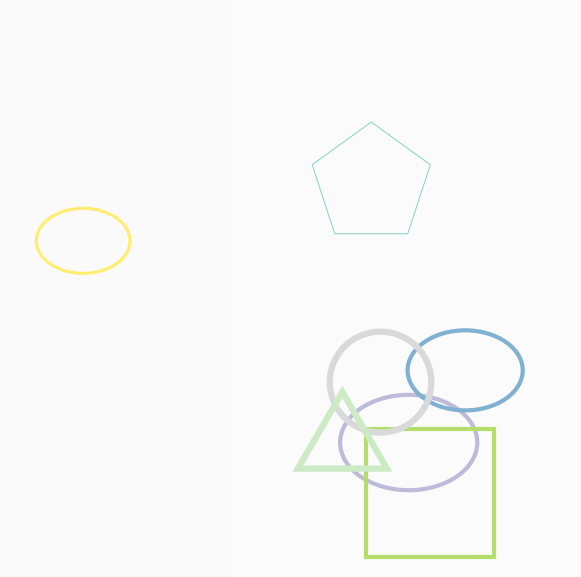[{"shape": "pentagon", "thickness": 0.5, "radius": 0.53, "center": [0.639, 0.681]}, {"shape": "oval", "thickness": 2, "radius": 0.59, "center": [0.703, 0.233]}, {"shape": "oval", "thickness": 2, "radius": 0.5, "center": [0.8, 0.358]}, {"shape": "square", "thickness": 2, "radius": 0.55, "center": [0.74, 0.146]}, {"shape": "circle", "thickness": 3, "radius": 0.44, "center": [0.655, 0.338]}, {"shape": "triangle", "thickness": 3, "radius": 0.44, "center": [0.589, 0.232]}, {"shape": "oval", "thickness": 1.5, "radius": 0.4, "center": [0.143, 0.582]}]